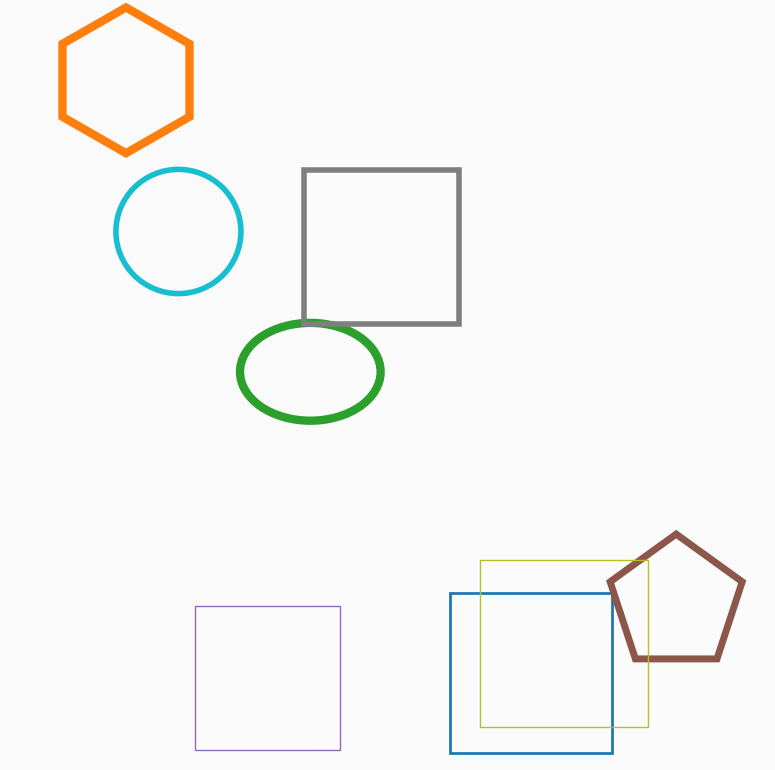[{"shape": "square", "thickness": 1, "radius": 0.52, "center": [0.685, 0.126]}, {"shape": "hexagon", "thickness": 3, "radius": 0.47, "center": [0.163, 0.896]}, {"shape": "oval", "thickness": 3, "radius": 0.45, "center": [0.4, 0.517]}, {"shape": "square", "thickness": 0.5, "radius": 0.47, "center": [0.345, 0.119]}, {"shape": "pentagon", "thickness": 2.5, "radius": 0.45, "center": [0.872, 0.217]}, {"shape": "square", "thickness": 2, "radius": 0.5, "center": [0.492, 0.68]}, {"shape": "square", "thickness": 0.5, "radius": 0.54, "center": [0.727, 0.165]}, {"shape": "circle", "thickness": 2, "radius": 0.4, "center": [0.23, 0.699]}]